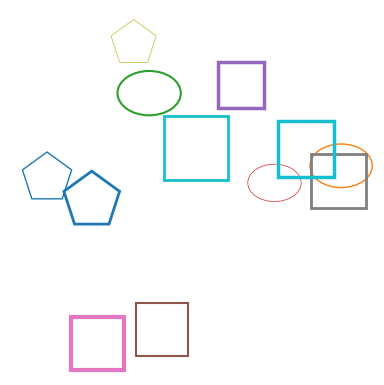[{"shape": "pentagon", "thickness": 2, "radius": 0.38, "center": [0.238, 0.479]}, {"shape": "pentagon", "thickness": 1, "radius": 0.34, "center": [0.122, 0.538]}, {"shape": "oval", "thickness": 1, "radius": 0.4, "center": [0.886, 0.569]}, {"shape": "oval", "thickness": 1.5, "radius": 0.41, "center": [0.387, 0.758]}, {"shape": "oval", "thickness": 0.5, "radius": 0.35, "center": [0.713, 0.525]}, {"shape": "square", "thickness": 2.5, "radius": 0.3, "center": [0.626, 0.78]}, {"shape": "square", "thickness": 1.5, "radius": 0.34, "center": [0.42, 0.144]}, {"shape": "square", "thickness": 3, "radius": 0.34, "center": [0.253, 0.107]}, {"shape": "square", "thickness": 2, "radius": 0.35, "center": [0.879, 0.53]}, {"shape": "pentagon", "thickness": 0.5, "radius": 0.31, "center": [0.347, 0.888]}, {"shape": "square", "thickness": 2, "radius": 0.42, "center": [0.51, 0.617]}, {"shape": "square", "thickness": 2.5, "radius": 0.36, "center": [0.794, 0.613]}]